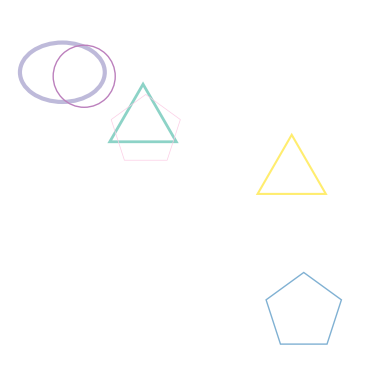[{"shape": "triangle", "thickness": 2, "radius": 0.5, "center": [0.372, 0.682]}, {"shape": "oval", "thickness": 3, "radius": 0.55, "center": [0.162, 0.812]}, {"shape": "pentagon", "thickness": 1, "radius": 0.51, "center": [0.789, 0.189]}, {"shape": "pentagon", "thickness": 0.5, "radius": 0.47, "center": [0.379, 0.66]}, {"shape": "circle", "thickness": 1, "radius": 0.4, "center": [0.219, 0.802]}, {"shape": "triangle", "thickness": 1.5, "radius": 0.51, "center": [0.758, 0.547]}]